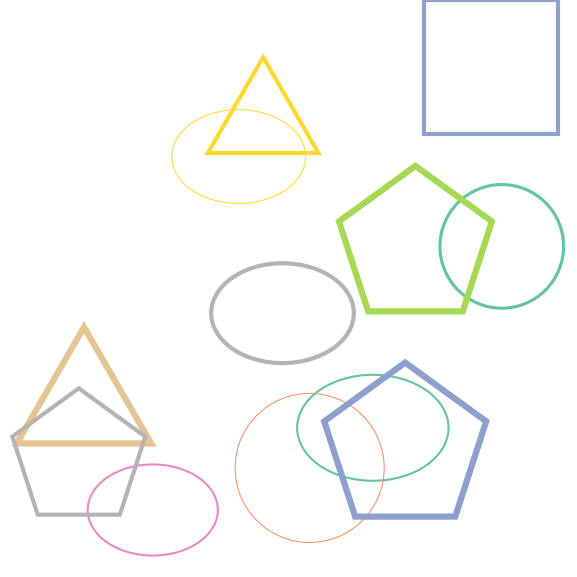[{"shape": "circle", "thickness": 1.5, "radius": 0.54, "center": [0.869, 0.573]}, {"shape": "oval", "thickness": 1, "radius": 0.66, "center": [0.646, 0.258]}, {"shape": "circle", "thickness": 0.5, "radius": 0.65, "center": [0.536, 0.189]}, {"shape": "pentagon", "thickness": 3, "radius": 0.74, "center": [0.702, 0.224]}, {"shape": "square", "thickness": 2, "radius": 0.58, "center": [0.85, 0.884]}, {"shape": "oval", "thickness": 1, "radius": 0.56, "center": [0.265, 0.116]}, {"shape": "pentagon", "thickness": 3, "radius": 0.7, "center": [0.719, 0.573]}, {"shape": "oval", "thickness": 0.5, "radius": 0.58, "center": [0.413, 0.728]}, {"shape": "triangle", "thickness": 2, "radius": 0.55, "center": [0.456, 0.79]}, {"shape": "triangle", "thickness": 3, "radius": 0.67, "center": [0.146, 0.298]}, {"shape": "oval", "thickness": 2, "radius": 0.62, "center": [0.489, 0.457]}, {"shape": "pentagon", "thickness": 2, "radius": 0.6, "center": [0.136, 0.206]}]